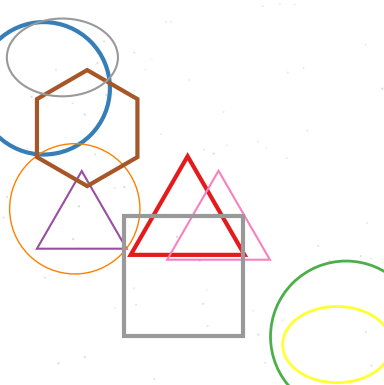[{"shape": "triangle", "thickness": 3, "radius": 0.85, "center": [0.487, 0.423]}, {"shape": "circle", "thickness": 3, "radius": 0.86, "center": [0.113, 0.771]}, {"shape": "circle", "thickness": 2, "radius": 0.98, "center": [0.899, 0.126]}, {"shape": "triangle", "thickness": 1.5, "radius": 0.67, "center": [0.212, 0.421]}, {"shape": "circle", "thickness": 1, "radius": 0.85, "center": [0.194, 0.458]}, {"shape": "oval", "thickness": 2, "radius": 0.71, "center": [0.876, 0.105]}, {"shape": "hexagon", "thickness": 3, "radius": 0.75, "center": [0.226, 0.667]}, {"shape": "triangle", "thickness": 1.5, "radius": 0.77, "center": [0.568, 0.402]}, {"shape": "oval", "thickness": 1.5, "radius": 0.72, "center": [0.162, 0.851]}, {"shape": "square", "thickness": 3, "radius": 0.77, "center": [0.476, 0.283]}]